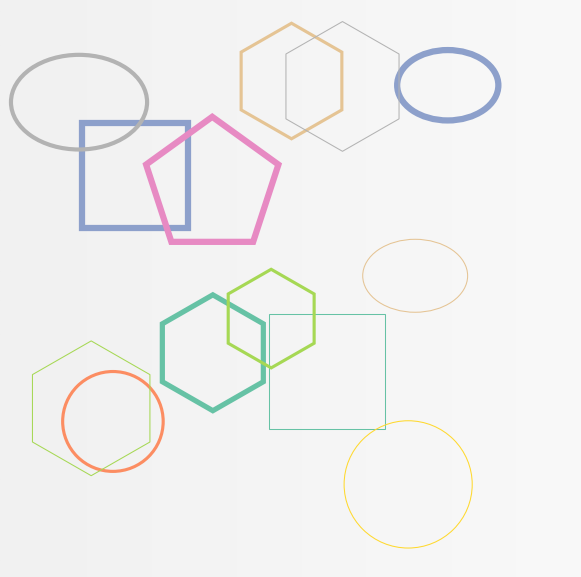[{"shape": "hexagon", "thickness": 2.5, "radius": 0.5, "center": [0.366, 0.388]}, {"shape": "square", "thickness": 0.5, "radius": 0.5, "center": [0.563, 0.355]}, {"shape": "circle", "thickness": 1.5, "radius": 0.43, "center": [0.194, 0.269]}, {"shape": "square", "thickness": 3, "radius": 0.46, "center": [0.232, 0.695]}, {"shape": "oval", "thickness": 3, "radius": 0.44, "center": [0.77, 0.852]}, {"shape": "pentagon", "thickness": 3, "radius": 0.6, "center": [0.365, 0.677]}, {"shape": "hexagon", "thickness": 1.5, "radius": 0.43, "center": [0.467, 0.447]}, {"shape": "hexagon", "thickness": 0.5, "radius": 0.58, "center": [0.157, 0.292]}, {"shape": "circle", "thickness": 0.5, "radius": 0.55, "center": [0.702, 0.16]}, {"shape": "oval", "thickness": 0.5, "radius": 0.45, "center": [0.714, 0.522]}, {"shape": "hexagon", "thickness": 1.5, "radius": 0.5, "center": [0.501, 0.859]}, {"shape": "hexagon", "thickness": 0.5, "radius": 0.56, "center": [0.589, 0.849]}, {"shape": "oval", "thickness": 2, "radius": 0.59, "center": [0.136, 0.822]}]